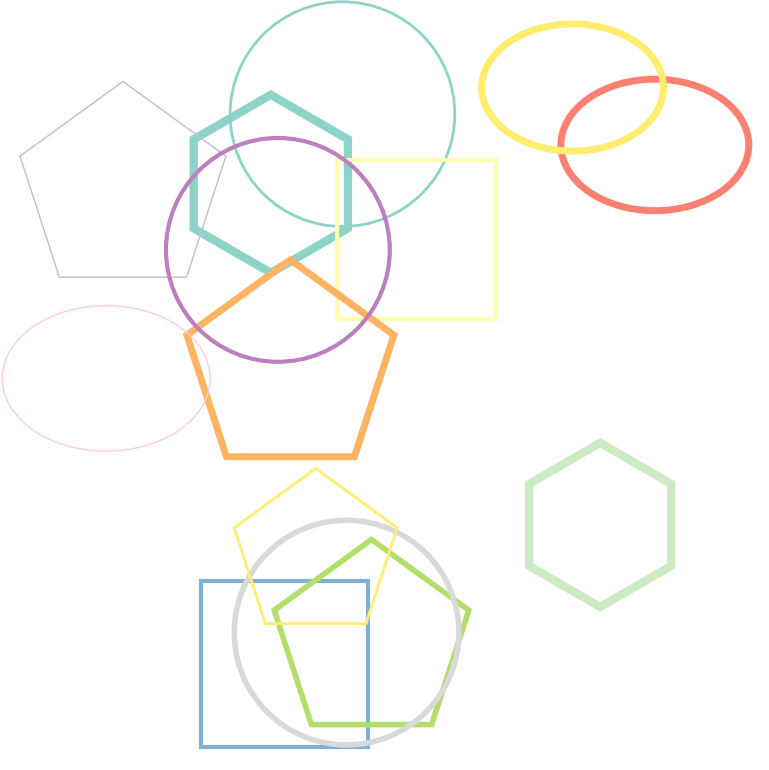[{"shape": "hexagon", "thickness": 3, "radius": 0.58, "center": [0.352, 0.761]}, {"shape": "circle", "thickness": 1, "radius": 0.73, "center": [0.445, 0.852]}, {"shape": "square", "thickness": 1.5, "radius": 0.52, "center": [0.541, 0.689]}, {"shape": "pentagon", "thickness": 0.5, "radius": 0.7, "center": [0.16, 0.754]}, {"shape": "oval", "thickness": 2.5, "radius": 0.61, "center": [0.85, 0.812]}, {"shape": "square", "thickness": 1.5, "radius": 0.54, "center": [0.369, 0.138]}, {"shape": "pentagon", "thickness": 2.5, "radius": 0.71, "center": [0.377, 0.521]}, {"shape": "pentagon", "thickness": 2, "radius": 0.66, "center": [0.482, 0.166]}, {"shape": "oval", "thickness": 0.5, "radius": 0.67, "center": [0.138, 0.509]}, {"shape": "circle", "thickness": 2, "radius": 0.73, "center": [0.45, 0.178]}, {"shape": "circle", "thickness": 1.5, "radius": 0.73, "center": [0.361, 0.675]}, {"shape": "hexagon", "thickness": 3, "radius": 0.53, "center": [0.779, 0.318]}, {"shape": "pentagon", "thickness": 1, "radius": 0.56, "center": [0.41, 0.28]}, {"shape": "oval", "thickness": 2.5, "radius": 0.59, "center": [0.744, 0.886]}]